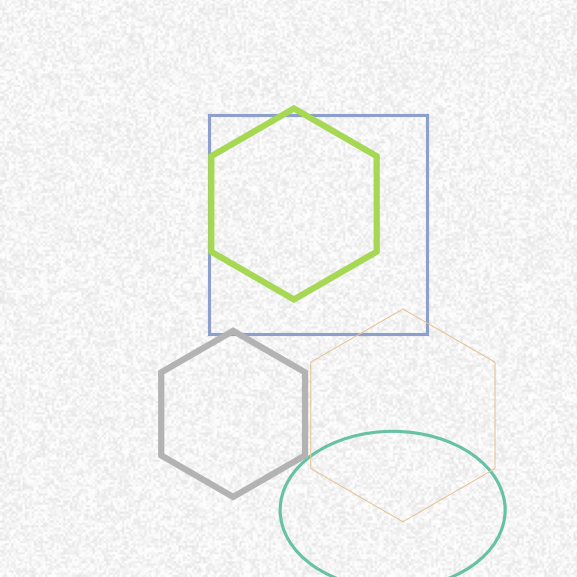[{"shape": "oval", "thickness": 1.5, "radius": 0.97, "center": [0.68, 0.116]}, {"shape": "square", "thickness": 1.5, "radius": 0.95, "center": [0.551, 0.611]}, {"shape": "hexagon", "thickness": 3, "radius": 0.83, "center": [0.509, 0.646]}, {"shape": "hexagon", "thickness": 0.5, "radius": 0.92, "center": [0.698, 0.28]}, {"shape": "hexagon", "thickness": 3, "radius": 0.72, "center": [0.404, 0.282]}]